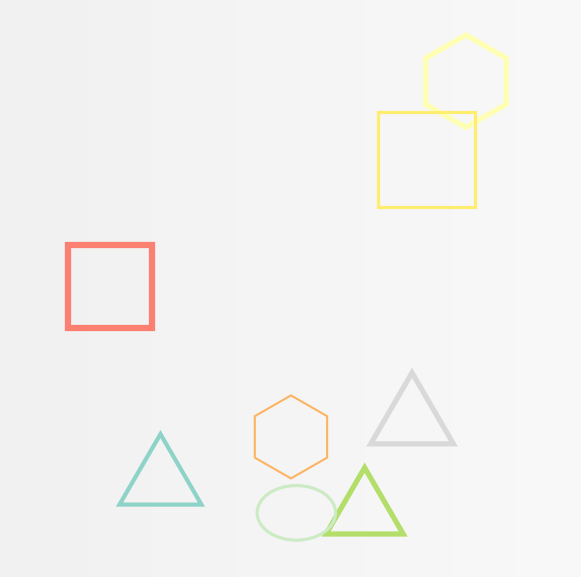[{"shape": "triangle", "thickness": 2, "radius": 0.41, "center": [0.276, 0.166]}, {"shape": "hexagon", "thickness": 2.5, "radius": 0.4, "center": [0.802, 0.859]}, {"shape": "square", "thickness": 3, "radius": 0.36, "center": [0.19, 0.503]}, {"shape": "hexagon", "thickness": 1, "radius": 0.36, "center": [0.501, 0.243]}, {"shape": "triangle", "thickness": 2.5, "radius": 0.38, "center": [0.627, 0.113]}, {"shape": "triangle", "thickness": 2.5, "radius": 0.41, "center": [0.709, 0.272]}, {"shape": "oval", "thickness": 1.5, "radius": 0.34, "center": [0.51, 0.111]}, {"shape": "square", "thickness": 1.5, "radius": 0.41, "center": [0.734, 0.723]}]